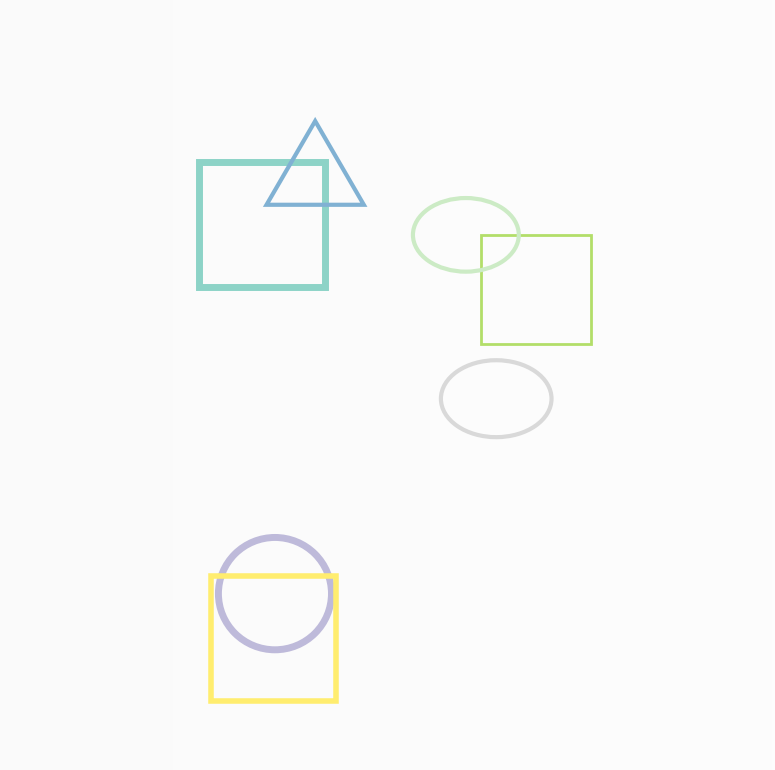[{"shape": "square", "thickness": 2.5, "radius": 0.41, "center": [0.338, 0.709]}, {"shape": "circle", "thickness": 2.5, "radius": 0.36, "center": [0.355, 0.229]}, {"shape": "triangle", "thickness": 1.5, "radius": 0.36, "center": [0.407, 0.77]}, {"shape": "square", "thickness": 1, "radius": 0.35, "center": [0.692, 0.624]}, {"shape": "oval", "thickness": 1.5, "radius": 0.36, "center": [0.64, 0.482]}, {"shape": "oval", "thickness": 1.5, "radius": 0.34, "center": [0.601, 0.695]}, {"shape": "square", "thickness": 2, "radius": 0.4, "center": [0.353, 0.171]}]